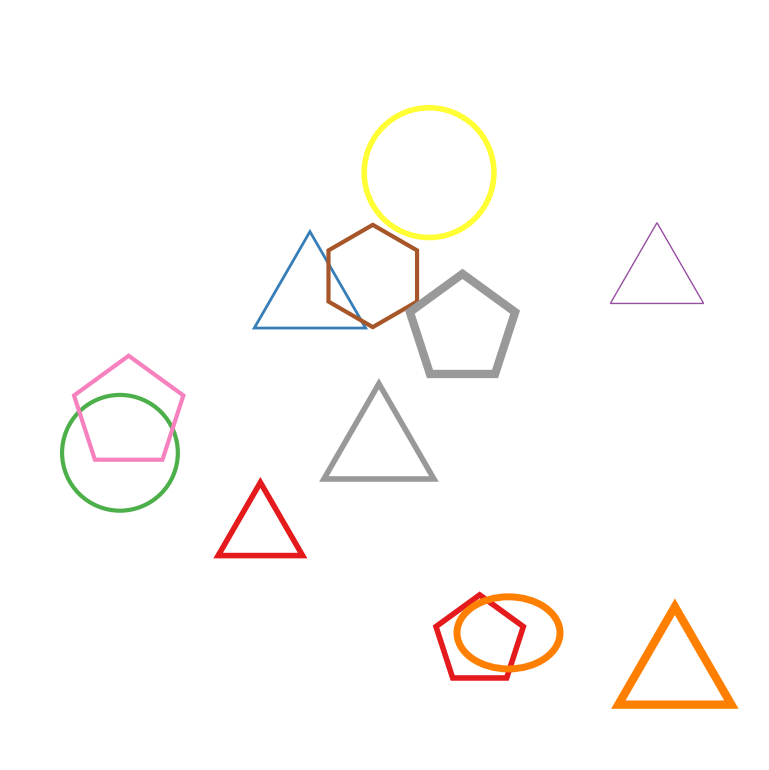[{"shape": "pentagon", "thickness": 2, "radius": 0.3, "center": [0.623, 0.168]}, {"shape": "triangle", "thickness": 2, "radius": 0.32, "center": [0.338, 0.31]}, {"shape": "triangle", "thickness": 1, "radius": 0.42, "center": [0.403, 0.616]}, {"shape": "circle", "thickness": 1.5, "radius": 0.38, "center": [0.156, 0.412]}, {"shape": "triangle", "thickness": 0.5, "radius": 0.35, "center": [0.853, 0.641]}, {"shape": "oval", "thickness": 2.5, "radius": 0.33, "center": [0.66, 0.178]}, {"shape": "triangle", "thickness": 3, "radius": 0.42, "center": [0.876, 0.127]}, {"shape": "circle", "thickness": 2, "radius": 0.42, "center": [0.557, 0.776]}, {"shape": "hexagon", "thickness": 1.5, "radius": 0.33, "center": [0.484, 0.642]}, {"shape": "pentagon", "thickness": 1.5, "radius": 0.37, "center": [0.167, 0.463]}, {"shape": "triangle", "thickness": 2, "radius": 0.41, "center": [0.492, 0.419]}, {"shape": "pentagon", "thickness": 3, "radius": 0.36, "center": [0.601, 0.572]}]